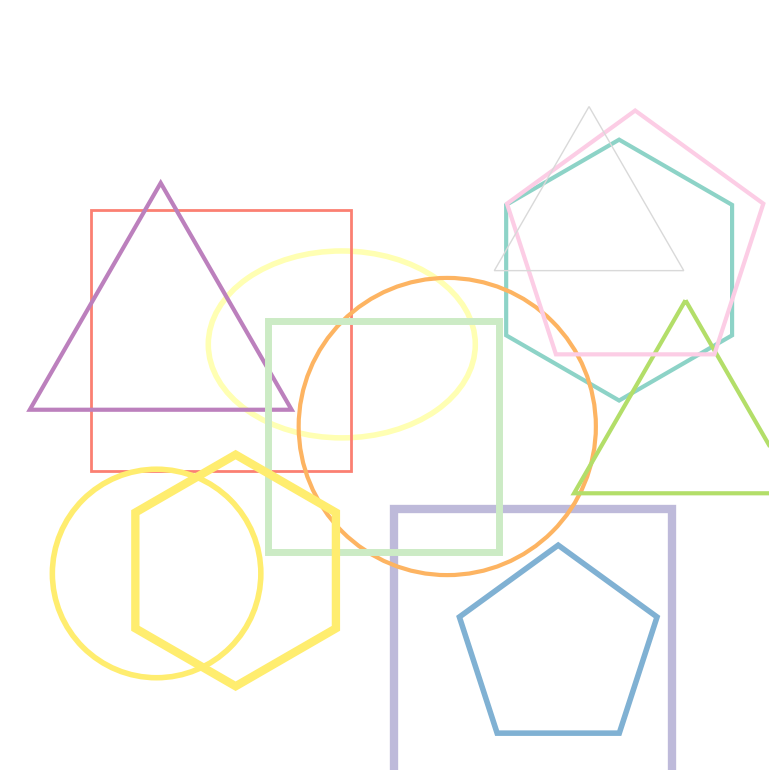[{"shape": "hexagon", "thickness": 1.5, "radius": 0.85, "center": [0.804, 0.649]}, {"shape": "oval", "thickness": 2, "radius": 0.87, "center": [0.444, 0.553]}, {"shape": "square", "thickness": 3, "radius": 0.9, "center": [0.692, 0.158]}, {"shape": "square", "thickness": 1, "radius": 0.85, "center": [0.287, 0.558]}, {"shape": "pentagon", "thickness": 2, "radius": 0.67, "center": [0.725, 0.157]}, {"shape": "circle", "thickness": 1.5, "radius": 0.96, "center": [0.581, 0.446]}, {"shape": "triangle", "thickness": 1.5, "radius": 0.84, "center": [0.89, 0.443]}, {"shape": "pentagon", "thickness": 1.5, "radius": 0.88, "center": [0.825, 0.681]}, {"shape": "triangle", "thickness": 0.5, "radius": 0.71, "center": [0.765, 0.72]}, {"shape": "triangle", "thickness": 1.5, "radius": 0.98, "center": [0.209, 0.566]}, {"shape": "square", "thickness": 2.5, "radius": 0.75, "center": [0.498, 0.433]}, {"shape": "hexagon", "thickness": 3, "radius": 0.75, "center": [0.306, 0.259]}, {"shape": "circle", "thickness": 2, "radius": 0.68, "center": [0.203, 0.255]}]